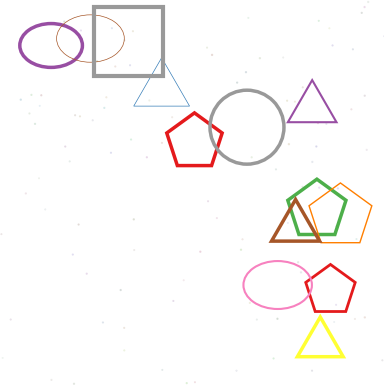[{"shape": "pentagon", "thickness": 2.5, "radius": 0.38, "center": [0.505, 0.631]}, {"shape": "pentagon", "thickness": 2, "radius": 0.34, "center": [0.858, 0.246]}, {"shape": "triangle", "thickness": 0.5, "radius": 0.42, "center": [0.42, 0.766]}, {"shape": "pentagon", "thickness": 2.5, "radius": 0.4, "center": [0.823, 0.455]}, {"shape": "triangle", "thickness": 1.5, "radius": 0.36, "center": [0.811, 0.719]}, {"shape": "oval", "thickness": 2.5, "radius": 0.41, "center": [0.133, 0.882]}, {"shape": "pentagon", "thickness": 1, "radius": 0.43, "center": [0.884, 0.439]}, {"shape": "triangle", "thickness": 2.5, "radius": 0.34, "center": [0.832, 0.108]}, {"shape": "oval", "thickness": 0.5, "radius": 0.44, "center": [0.235, 0.9]}, {"shape": "triangle", "thickness": 2.5, "radius": 0.36, "center": [0.768, 0.41]}, {"shape": "oval", "thickness": 1.5, "radius": 0.44, "center": [0.721, 0.26]}, {"shape": "square", "thickness": 3, "radius": 0.44, "center": [0.333, 0.892]}, {"shape": "circle", "thickness": 2.5, "radius": 0.48, "center": [0.641, 0.67]}]